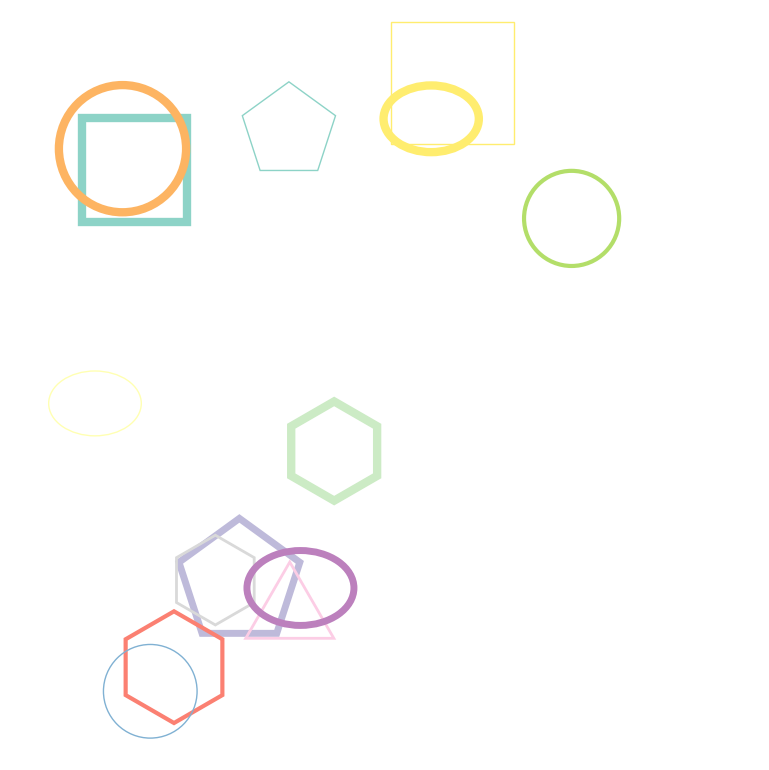[{"shape": "pentagon", "thickness": 0.5, "radius": 0.32, "center": [0.375, 0.83]}, {"shape": "square", "thickness": 3, "radius": 0.34, "center": [0.175, 0.779]}, {"shape": "oval", "thickness": 0.5, "radius": 0.3, "center": [0.123, 0.476]}, {"shape": "pentagon", "thickness": 2.5, "radius": 0.41, "center": [0.311, 0.244]}, {"shape": "hexagon", "thickness": 1.5, "radius": 0.36, "center": [0.226, 0.134]}, {"shape": "circle", "thickness": 0.5, "radius": 0.3, "center": [0.195, 0.102]}, {"shape": "circle", "thickness": 3, "radius": 0.41, "center": [0.159, 0.807]}, {"shape": "circle", "thickness": 1.5, "radius": 0.31, "center": [0.742, 0.716]}, {"shape": "triangle", "thickness": 1, "radius": 0.33, "center": [0.376, 0.204]}, {"shape": "hexagon", "thickness": 1, "radius": 0.29, "center": [0.28, 0.247]}, {"shape": "oval", "thickness": 2.5, "radius": 0.35, "center": [0.39, 0.236]}, {"shape": "hexagon", "thickness": 3, "radius": 0.32, "center": [0.434, 0.414]}, {"shape": "square", "thickness": 0.5, "radius": 0.4, "center": [0.588, 0.893]}, {"shape": "oval", "thickness": 3, "radius": 0.31, "center": [0.56, 0.846]}]